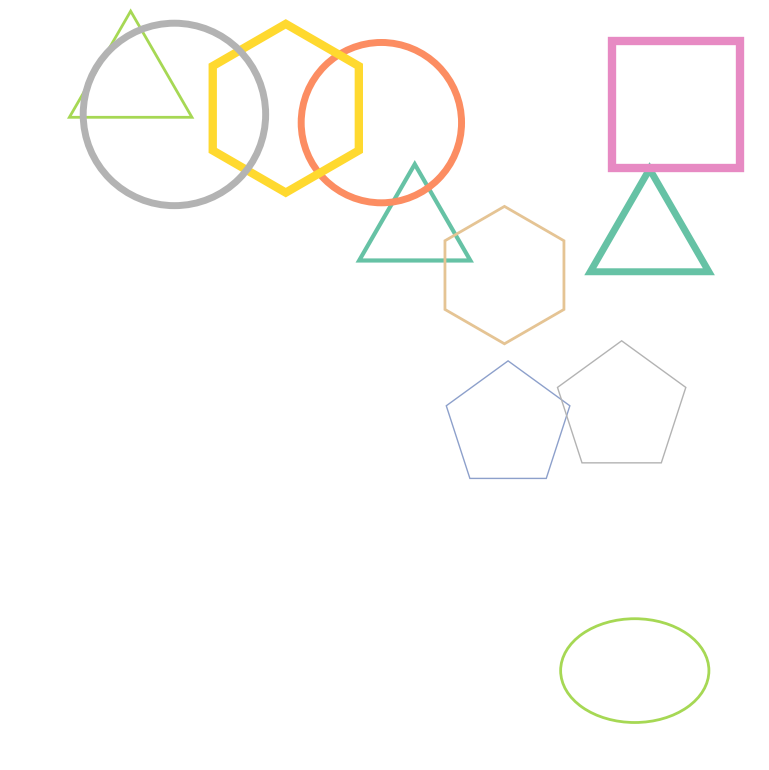[{"shape": "triangle", "thickness": 1.5, "radius": 0.42, "center": [0.539, 0.703]}, {"shape": "triangle", "thickness": 2.5, "radius": 0.44, "center": [0.844, 0.692]}, {"shape": "circle", "thickness": 2.5, "radius": 0.52, "center": [0.495, 0.841]}, {"shape": "pentagon", "thickness": 0.5, "radius": 0.42, "center": [0.66, 0.447]}, {"shape": "square", "thickness": 3, "radius": 0.42, "center": [0.878, 0.864]}, {"shape": "triangle", "thickness": 1, "radius": 0.46, "center": [0.17, 0.894]}, {"shape": "oval", "thickness": 1, "radius": 0.48, "center": [0.824, 0.129]}, {"shape": "hexagon", "thickness": 3, "radius": 0.55, "center": [0.371, 0.859]}, {"shape": "hexagon", "thickness": 1, "radius": 0.45, "center": [0.655, 0.643]}, {"shape": "pentagon", "thickness": 0.5, "radius": 0.44, "center": [0.807, 0.47]}, {"shape": "circle", "thickness": 2.5, "radius": 0.59, "center": [0.227, 0.851]}]